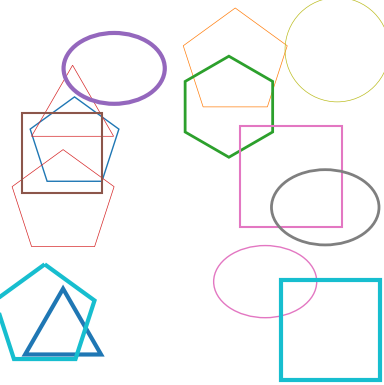[{"shape": "pentagon", "thickness": 1, "radius": 0.61, "center": [0.194, 0.627]}, {"shape": "triangle", "thickness": 3, "radius": 0.57, "center": [0.164, 0.136]}, {"shape": "pentagon", "thickness": 0.5, "radius": 0.71, "center": [0.611, 0.837]}, {"shape": "hexagon", "thickness": 2, "radius": 0.66, "center": [0.595, 0.723]}, {"shape": "triangle", "thickness": 0.5, "radius": 0.62, "center": [0.189, 0.708]}, {"shape": "pentagon", "thickness": 0.5, "radius": 0.7, "center": [0.164, 0.472]}, {"shape": "oval", "thickness": 3, "radius": 0.66, "center": [0.297, 0.822]}, {"shape": "square", "thickness": 1.5, "radius": 0.52, "center": [0.162, 0.603]}, {"shape": "oval", "thickness": 1, "radius": 0.67, "center": [0.689, 0.268]}, {"shape": "square", "thickness": 1.5, "radius": 0.66, "center": [0.755, 0.542]}, {"shape": "oval", "thickness": 2, "radius": 0.7, "center": [0.845, 0.462]}, {"shape": "circle", "thickness": 0.5, "radius": 0.68, "center": [0.876, 0.871]}, {"shape": "square", "thickness": 3, "radius": 0.65, "center": [0.858, 0.143]}, {"shape": "pentagon", "thickness": 3, "radius": 0.68, "center": [0.116, 0.177]}]